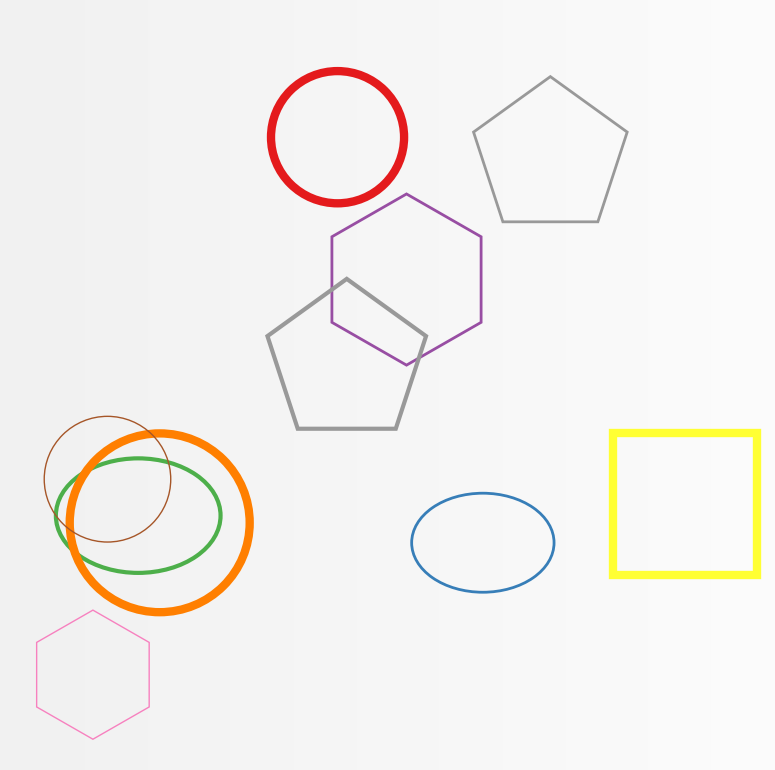[{"shape": "circle", "thickness": 3, "radius": 0.43, "center": [0.436, 0.822]}, {"shape": "oval", "thickness": 1, "radius": 0.46, "center": [0.623, 0.295]}, {"shape": "oval", "thickness": 1.5, "radius": 0.53, "center": [0.178, 0.33]}, {"shape": "hexagon", "thickness": 1, "radius": 0.56, "center": [0.525, 0.637]}, {"shape": "circle", "thickness": 3, "radius": 0.58, "center": [0.206, 0.321]}, {"shape": "square", "thickness": 3, "radius": 0.46, "center": [0.884, 0.345]}, {"shape": "circle", "thickness": 0.5, "radius": 0.41, "center": [0.139, 0.378]}, {"shape": "hexagon", "thickness": 0.5, "radius": 0.42, "center": [0.12, 0.124]}, {"shape": "pentagon", "thickness": 1, "radius": 0.52, "center": [0.71, 0.796]}, {"shape": "pentagon", "thickness": 1.5, "radius": 0.54, "center": [0.447, 0.53]}]